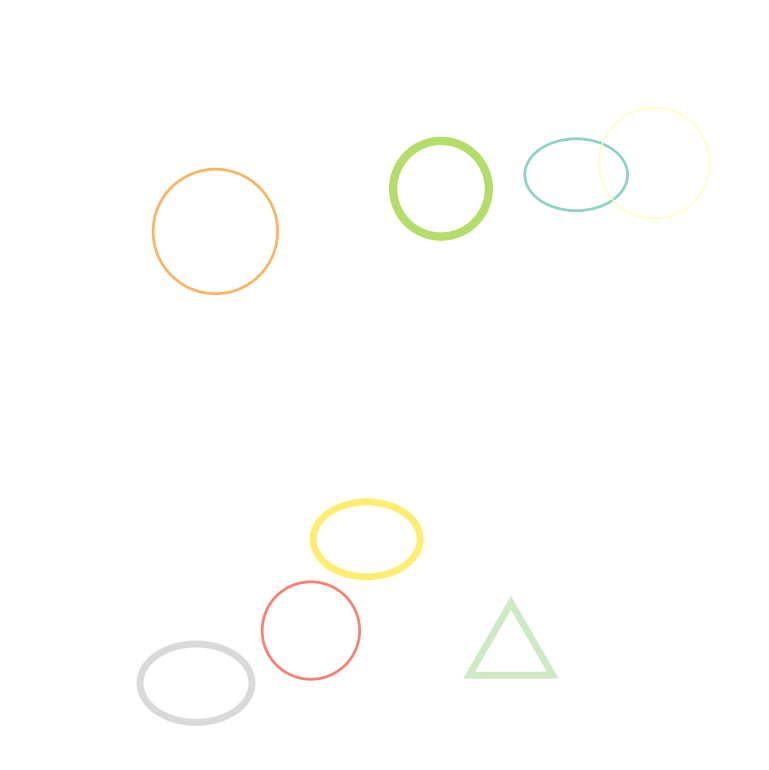[{"shape": "oval", "thickness": 1, "radius": 0.33, "center": [0.748, 0.773]}, {"shape": "circle", "thickness": 0.5, "radius": 0.36, "center": [0.85, 0.788]}, {"shape": "circle", "thickness": 1, "radius": 0.32, "center": [0.404, 0.181]}, {"shape": "circle", "thickness": 1, "radius": 0.4, "center": [0.28, 0.699]}, {"shape": "circle", "thickness": 3, "radius": 0.31, "center": [0.573, 0.755]}, {"shape": "oval", "thickness": 2.5, "radius": 0.36, "center": [0.255, 0.113]}, {"shape": "triangle", "thickness": 2.5, "radius": 0.31, "center": [0.664, 0.154]}, {"shape": "oval", "thickness": 2.5, "radius": 0.35, "center": [0.476, 0.3]}]